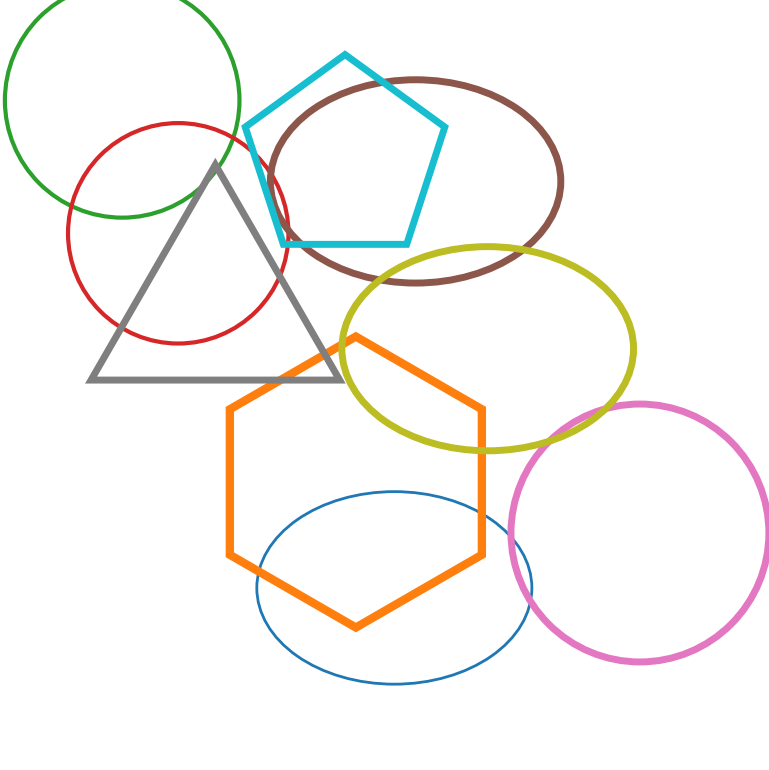[{"shape": "oval", "thickness": 1, "radius": 0.89, "center": [0.512, 0.236]}, {"shape": "hexagon", "thickness": 3, "radius": 0.94, "center": [0.462, 0.374]}, {"shape": "circle", "thickness": 1.5, "radius": 0.76, "center": [0.159, 0.87]}, {"shape": "circle", "thickness": 1.5, "radius": 0.72, "center": [0.231, 0.697]}, {"shape": "oval", "thickness": 2.5, "radius": 0.94, "center": [0.54, 0.764]}, {"shape": "circle", "thickness": 2.5, "radius": 0.84, "center": [0.831, 0.308]}, {"shape": "triangle", "thickness": 2.5, "radius": 0.93, "center": [0.28, 0.6]}, {"shape": "oval", "thickness": 2.5, "radius": 0.95, "center": [0.633, 0.547]}, {"shape": "pentagon", "thickness": 2.5, "radius": 0.68, "center": [0.448, 0.793]}]